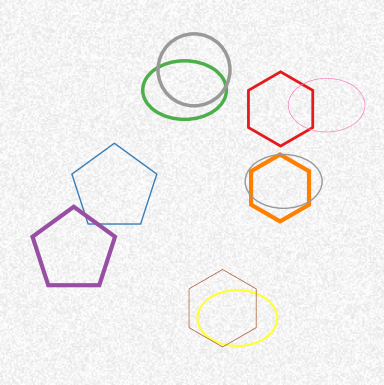[{"shape": "hexagon", "thickness": 2, "radius": 0.48, "center": [0.729, 0.717]}, {"shape": "pentagon", "thickness": 1, "radius": 0.58, "center": [0.297, 0.512]}, {"shape": "oval", "thickness": 2.5, "radius": 0.54, "center": [0.479, 0.766]}, {"shape": "pentagon", "thickness": 3, "radius": 0.56, "center": [0.192, 0.35]}, {"shape": "hexagon", "thickness": 3, "radius": 0.43, "center": [0.727, 0.512]}, {"shape": "oval", "thickness": 1.5, "radius": 0.52, "center": [0.617, 0.174]}, {"shape": "hexagon", "thickness": 0.5, "radius": 0.5, "center": [0.578, 0.199]}, {"shape": "oval", "thickness": 0.5, "radius": 0.5, "center": [0.848, 0.727]}, {"shape": "oval", "thickness": 1, "radius": 0.5, "center": [0.737, 0.529]}, {"shape": "circle", "thickness": 2.5, "radius": 0.47, "center": [0.504, 0.819]}]